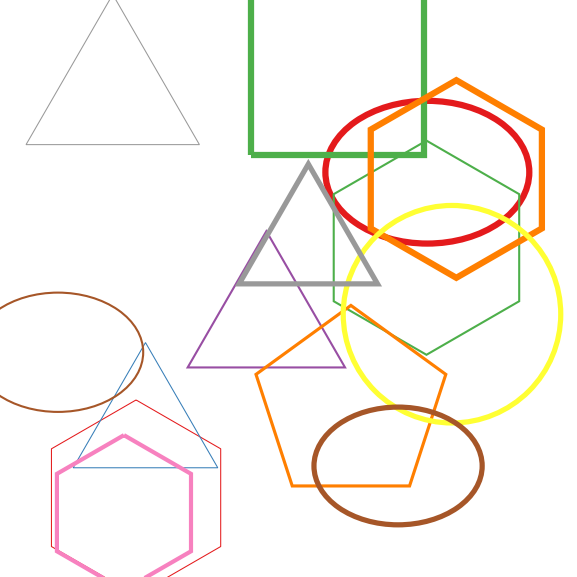[{"shape": "hexagon", "thickness": 0.5, "radius": 0.85, "center": [0.236, 0.137]}, {"shape": "oval", "thickness": 3, "radius": 0.88, "center": [0.74, 0.701]}, {"shape": "triangle", "thickness": 0.5, "radius": 0.72, "center": [0.252, 0.261]}, {"shape": "hexagon", "thickness": 1, "radius": 0.93, "center": [0.738, 0.57]}, {"shape": "square", "thickness": 3, "radius": 0.75, "center": [0.584, 0.88]}, {"shape": "triangle", "thickness": 1, "radius": 0.79, "center": [0.461, 0.442]}, {"shape": "hexagon", "thickness": 3, "radius": 0.86, "center": [0.79, 0.689]}, {"shape": "pentagon", "thickness": 1.5, "radius": 0.86, "center": [0.608, 0.297]}, {"shape": "circle", "thickness": 2.5, "radius": 0.94, "center": [0.783, 0.455]}, {"shape": "oval", "thickness": 1, "radius": 0.74, "center": [0.1, 0.389]}, {"shape": "oval", "thickness": 2.5, "radius": 0.73, "center": [0.689, 0.192]}, {"shape": "hexagon", "thickness": 2, "radius": 0.67, "center": [0.215, 0.112]}, {"shape": "triangle", "thickness": 0.5, "radius": 0.87, "center": [0.195, 0.835]}, {"shape": "triangle", "thickness": 2.5, "radius": 0.69, "center": [0.534, 0.577]}]